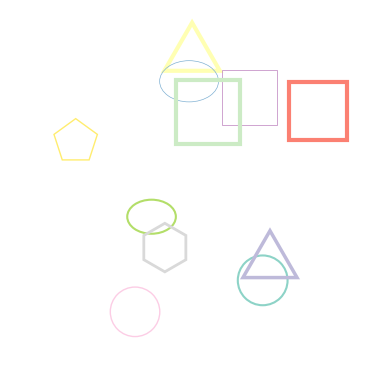[{"shape": "circle", "thickness": 1.5, "radius": 0.32, "center": [0.682, 0.272]}, {"shape": "triangle", "thickness": 3, "radius": 0.42, "center": [0.499, 0.858]}, {"shape": "triangle", "thickness": 2.5, "radius": 0.41, "center": [0.701, 0.32]}, {"shape": "square", "thickness": 3, "radius": 0.37, "center": [0.826, 0.712]}, {"shape": "oval", "thickness": 0.5, "radius": 0.38, "center": [0.491, 0.789]}, {"shape": "oval", "thickness": 1.5, "radius": 0.32, "center": [0.394, 0.437]}, {"shape": "circle", "thickness": 1, "radius": 0.32, "center": [0.351, 0.19]}, {"shape": "hexagon", "thickness": 2, "radius": 0.32, "center": [0.428, 0.357]}, {"shape": "square", "thickness": 0.5, "radius": 0.35, "center": [0.648, 0.747]}, {"shape": "square", "thickness": 3, "radius": 0.42, "center": [0.54, 0.709]}, {"shape": "pentagon", "thickness": 1, "radius": 0.3, "center": [0.197, 0.633]}]